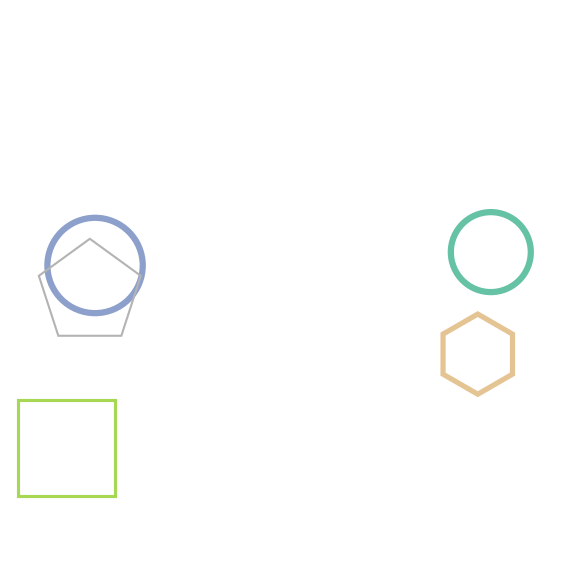[{"shape": "circle", "thickness": 3, "radius": 0.35, "center": [0.85, 0.563]}, {"shape": "circle", "thickness": 3, "radius": 0.41, "center": [0.165, 0.539]}, {"shape": "square", "thickness": 1.5, "radius": 0.42, "center": [0.115, 0.223]}, {"shape": "hexagon", "thickness": 2.5, "radius": 0.35, "center": [0.827, 0.386]}, {"shape": "pentagon", "thickness": 1, "radius": 0.46, "center": [0.156, 0.493]}]